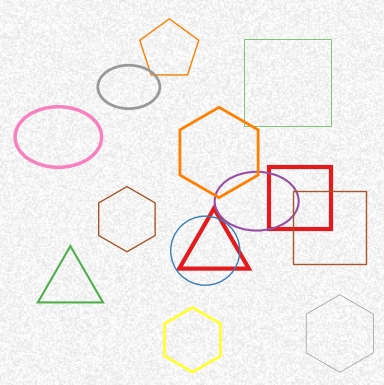[{"shape": "triangle", "thickness": 3, "radius": 0.52, "center": [0.556, 0.354]}, {"shape": "square", "thickness": 3, "radius": 0.4, "center": [0.779, 0.486]}, {"shape": "circle", "thickness": 1, "radius": 0.45, "center": [0.533, 0.349]}, {"shape": "square", "thickness": 0.5, "radius": 0.57, "center": [0.747, 0.786]}, {"shape": "triangle", "thickness": 1.5, "radius": 0.49, "center": [0.183, 0.263]}, {"shape": "oval", "thickness": 1.5, "radius": 0.55, "center": [0.667, 0.477]}, {"shape": "pentagon", "thickness": 1, "radius": 0.4, "center": [0.44, 0.87]}, {"shape": "hexagon", "thickness": 2, "radius": 0.59, "center": [0.569, 0.604]}, {"shape": "hexagon", "thickness": 2, "radius": 0.42, "center": [0.5, 0.117]}, {"shape": "hexagon", "thickness": 1, "radius": 0.42, "center": [0.33, 0.431]}, {"shape": "square", "thickness": 1, "radius": 0.47, "center": [0.856, 0.409]}, {"shape": "oval", "thickness": 2.5, "radius": 0.56, "center": [0.152, 0.644]}, {"shape": "oval", "thickness": 2, "radius": 0.4, "center": [0.335, 0.774]}, {"shape": "hexagon", "thickness": 0.5, "radius": 0.5, "center": [0.883, 0.134]}]